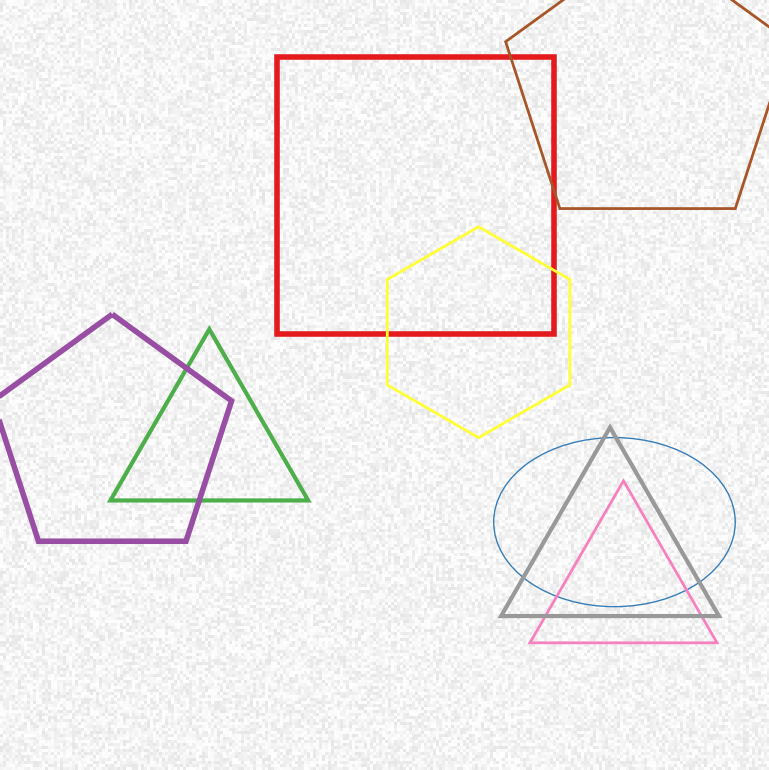[{"shape": "square", "thickness": 2, "radius": 0.9, "center": [0.54, 0.746]}, {"shape": "oval", "thickness": 0.5, "radius": 0.78, "center": [0.798, 0.322]}, {"shape": "triangle", "thickness": 1.5, "radius": 0.74, "center": [0.272, 0.424]}, {"shape": "pentagon", "thickness": 2, "radius": 0.81, "center": [0.146, 0.429]}, {"shape": "hexagon", "thickness": 1, "radius": 0.68, "center": [0.622, 0.569]}, {"shape": "pentagon", "thickness": 1, "radius": 0.97, "center": [0.841, 0.886]}, {"shape": "triangle", "thickness": 1, "radius": 0.7, "center": [0.81, 0.235]}, {"shape": "triangle", "thickness": 1.5, "radius": 0.82, "center": [0.792, 0.282]}]